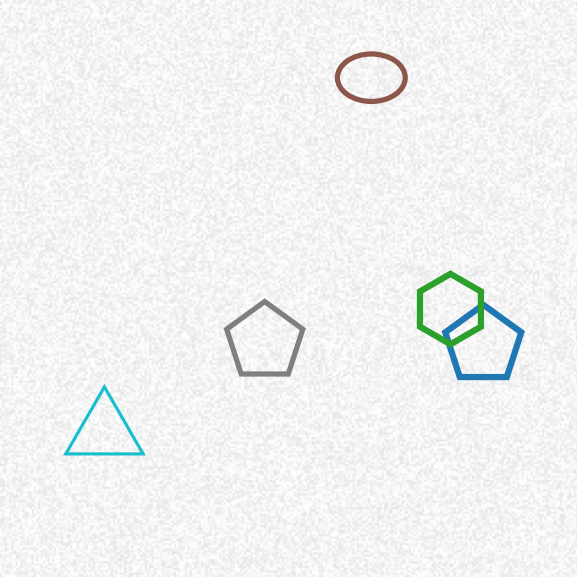[{"shape": "pentagon", "thickness": 3, "radius": 0.35, "center": [0.837, 0.402]}, {"shape": "hexagon", "thickness": 3, "radius": 0.3, "center": [0.78, 0.464]}, {"shape": "oval", "thickness": 2.5, "radius": 0.29, "center": [0.643, 0.865]}, {"shape": "pentagon", "thickness": 2.5, "radius": 0.35, "center": [0.458, 0.408]}, {"shape": "triangle", "thickness": 1.5, "radius": 0.39, "center": [0.181, 0.252]}]